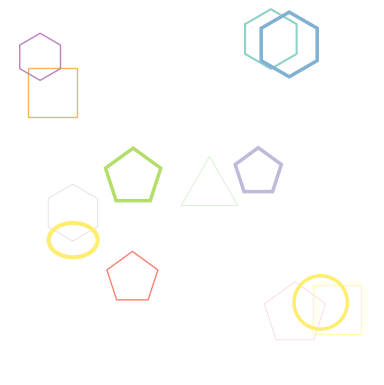[{"shape": "hexagon", "thickness": 1.5, "radius": 0.39, "center": [0.703, 0.899]}, {"shape": "square", "thickness": 1, "radius": 0.32, "center": [0.875, 0.197]}, {"shape": "pentagon", "thickness": 2.5, "radius": 0.32, "center": [0.671, 0.553]}, {"shape": "pentagon", "thickness": 1, "radius": 0.35, "center": [0.344, 0.277]}, {"shape": "hexagon", "thickness": 2.5, "radius": 0.42, "center": [0.751, 0.885]}, {"shape": "square", "thickness": 1, "radius": 0.32, "center": [0.136, 0.76]}, {"shape": "pentagon", "thickness": 2.5, "radius": 0.38, "center": [0.346, 0.54]}, {"shape": "pentagon", "thickness": 0.5, "radius": 0.42, "center": [0.766, 0.185]}, {"shape": "hexagon", "thickness": 0.5, "radius": 0.37, "center": [0.189, 0.448]}, {"shape": "hexagon", "thickness": 1, "radius": 0.31, "center": [0.104, 0.852]}, {"shape": "triangle", "thickness": 0.5, "radius": 0.42, "center": [0.544, 0.509]}, {"shape": "circle", "thickness": 2.5, "radius": 0.35, "center": [0.833, 0.214]}, {"shape": "oval", "thickness": 3, "radius": 0.32, "center": [0.19, 0.376]}]